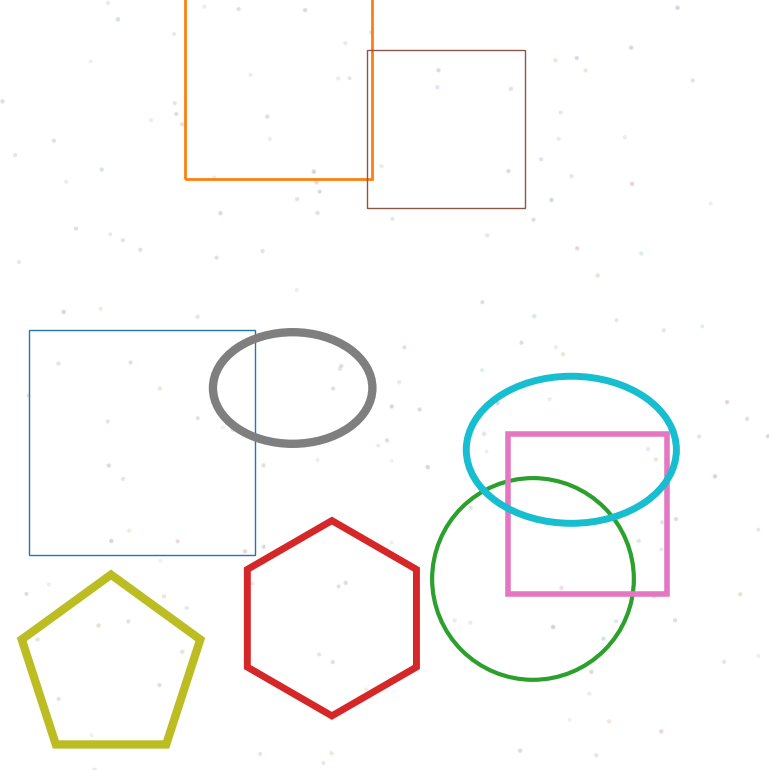[{"shape": "square", "thickness": 0.5, "radius": 0.73, "center": [0.185, 0.425]}, {"shape": "square", "thickness": 1, "radius": 0.61, "center": [0.362, 0.889]}, {"shape": "circle", "thickness": 1.5, "radius": 0.65, "center": [0.692, 0.248]}, {"shape": "hexagon", "thickness": 2.5, "radius": 0.63, "center": [0.431, 0.197]}, {"shape": "square", "thickness": 0.5, "radius": 0.51, "center": [0.579, 0.833]}, {"shape": "square", "thickness": 2, "radius": 0.52, "center": [0.763, 0.332]}, {"shape": "oval", "thickness": 3, "radius": 0.52, "center": [0.38, 0.496]}, {"shape": "pentagon", "thickness": 3, "radius": 0.61, "center": [0.144, 0.132]}, {"shape": "oval", "thickness": 2.5, "radius": 0.68, "center": [0.742, 0.416]}]